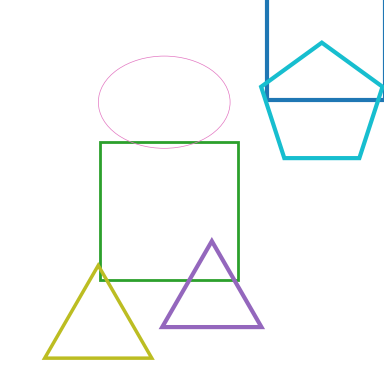[{"shape": "square", "thickness": 3, "radius": 0.77, "center": [0.846, 0.893]}, {"shape": "square", "thickness": 2, "radius": 0.9, "center": [0.438, 0.452]}, {"shape": "triangle", "thickness": 3, "radius": 0.74, "center": [0.55, 0.225]}, {"shape": "oval", "thickness": 0.5, "radius": 0.86, "center": [0.427, 0.735]}, {"shape": "triangle", "thickness": 2.5, "radius": 0.8, "center": [0.255, 0.15]}, {"shape": "pentagon", "thickness": 3, "radius": 0.83, "center": [0.836, 0.723]}]